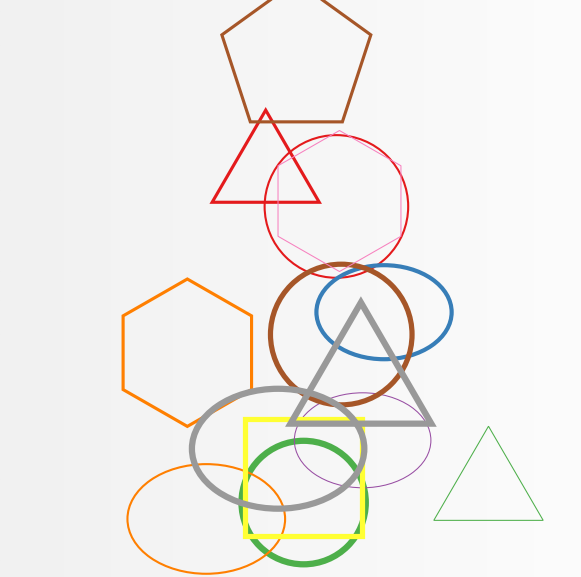[{"shape": "circle", "thickness": 1, "radius": 0.62, "center": [0.579, 0.642]}, {"shape": "triangle", "thickness": 1.5, "radius": 0.53, "center": [0.457, 0.702]}, {"shape": "oval", "thickness": 2, "radius": 0.58, "center": [0.661, 0.459]}, {"shape": "triangle", "thickness": 0.5, "radius": 0.54, "center": [0.84, 0.152]}, {"shape": "circle", "thickness": 3, "radius": 0.53, "center": [0.522, 0.129]}, {"shape": "oval", "thickness": 0.5, "radius": 0.59, "center": [0.624, 0.237]}, {"shape": "hexagon", "thickness": 1.5, "radius": 0.64, "center": [0.322, 0.388]}, {"shape": "oval", "thickness": 1, "radius": 0.68, "center": [0.355, 0.101]}, {"shape": "square", "thickness": 2.5, "radius": 0.5, "center": [0.522, 0.172]}, {"shape": "circle", "thickness": 2.5, "radius": 0.61, "center": [0.587, 0.42]}, {"shape": "pentagon", "thickness": 1.5, "radius": 0.67, "center": [0.51, 0.897]}, {"shape": "hexagon", "thickness": 0.5, "radius": 0.61, "center": [0.584, 0.651]}, {"shape": "oval", "thickness": 3, "radius": 0.74, "center": [0.478, 0.222]}, {"shape": "triangle", "thickness": 3, "radius": 0.7, "center": [0.621, 0.335]}]